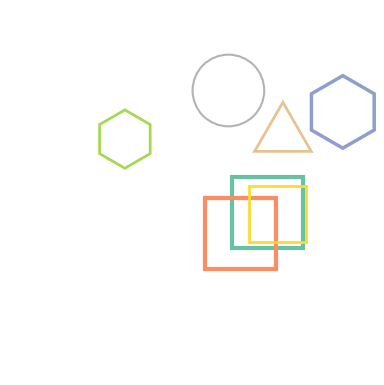[{"shape": "square", "thickness": 3, "radius": 0.46, "center": [0.694, 0.448]}, {"shape": "square", "thickness": 3, "radius": 0.46, "center": [0.624, 0.393]}, {"shape": "hexagon", "thickness": 2.5, "radius": 0.47, "center": [0.89, 0.709]}, {"shape": "hexagon", "thickness": 2, "radius": 0.38, "center": [0.324, 0.639]}, {"shape": "square", "thickness": 2, "radius": 0.37, "center": [0.721, 0.445]}, {"shape": "triangle", "thickness": 2, "radius": 0.42, "center": [0.735, 0.649]}, {"shape": "circle", "thickness": 1.5, "radius": 0.47, "center": [0.593, 0.765]}]